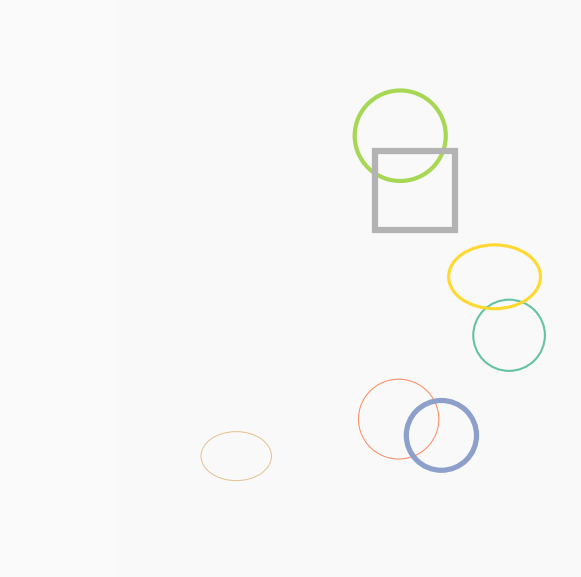[{"shape": "circle", "thickness": 1, "radius": 0.31, "center": [0.876, 0.419]}, {"shape": "circle", "thickness": 0.5, "radius": 0.35, "center": [0.686, 0.273]}, {"shape": "circle", "thickness": 2.5, "radius": 0.3, "center": [0.759, 0.245]}, {"shape": "circle", "thickness": 2, "radius": 0.39, "center": [0.689, 0.764]}, {"shape": "oval", "thickness": 1.5, "radius": 0.39, "center": [0.851, 0.52]}, {"shape": "oval", "thickness": 0.5, "radius": 0.3, "center": [0.406, 0.209]}, {"shape": "square", "thickness": 3, "radius": 0.34, "center": [0.714, 0.669]}]